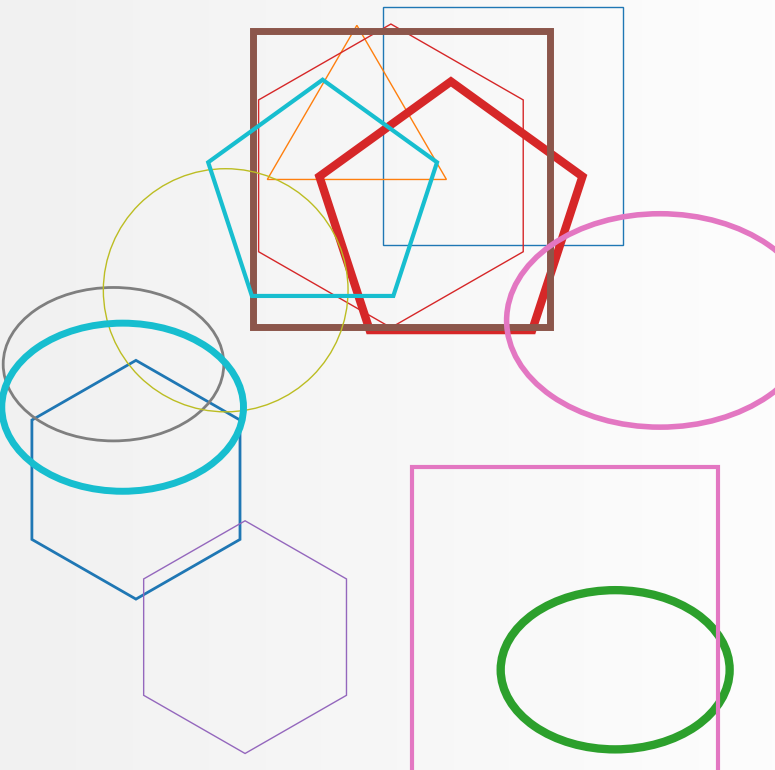[{"shape": "hexagon", "thickness": 1, "radius": 0.78, "center": [0.175, 0.377]}, {"shape": "square", "thickness": 0.5, "radius": 0.77, "center": [0.649, 0.837]}, {"shape": "triangle", "thickness": 0.5, "radius": 0.67, "center": [0.46, 0.834]}, {"shape": "oval", "thickness": 3, "radius": 0.74, "center": [0.794, 0.13]}, {"shape": "pentagon", "thickness": 3, "radius": 0.89, "center": [0.582, 0.716]}, {"shape": "hexagon", "thickness": 0.5, "radius": 0.99, "center": [0.504, 0.772]}, {"shape": "hexagon", "thickness": 0.5, "radius": 0.76, "center": [0.316, 0.173]}, {"shape": "square", "thickness": 2.5, "radius": 0.96, "center": [0.518, 0.767]}, {"shape": "square", "thickness": 1.5, "radius": 0.99, "center": [0.729, 0.195]}, {"shape": "oval", "thickness": 2, "radius": 0.99, "center": [0.852, 0.584]}, {"shape": "oval", "thickness": 1, "radius": 0.71, "center": [0.146, 0.527]}, {"shape": "circle", "thickness": 0.5, "radius": 0.79, "center": [0.291, 0.623]}, {"shape": "oval", "thickness": 2.5, "radius": 0.78, "center": [0.158, 0.471]}, {"shape": "pentagon", "thickness": 1.5, "radius": 0.78, "center": [0.416, 0.741]}]